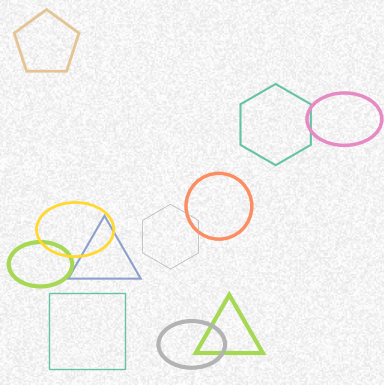[{"shape": "hexagon", "thickness": 1.5, "radius": 0.53, "center": [0.716, 0.676]}, {"shape": "square", "thickness": 1, "radius": 0.49, "center": [0.225, 0.139]}, {"shape": "circle", "thickness": 2.5, "radius": 0.43, "center": [0.569, 0.464]}, {"shape": "triangle", "thickness": 1.5, "radius": 0.54, "center": [0.271, 0.331]}, {"shape": "oval", "thickness": 2.5, "radius": 0.49, "center": [0.895, 0.69]}, {"shape": "triangle", "thickness": 3, "radius": 0.5, "center": [0.596, 0.133]}, {"shape": "oval", "thickness": 3, "radius": 0.41, "center": [0.105, 0.314]}, {"shape": "oval", "thickness": 2, "radius": 0.5, "center": [0.195, 0.404]}, {"shape": "pentagon", "thickness": 2, "radius": 0.44, "center": [0.121, 0.887]}, {"shape": "hexagon", "thickness": 0.5, "radius": 0.42, "center": [0.443, 0.385]}, {"shape": "oval", "thickness": 3, "radius": 0.43, "center": [0.498, 0.106]}]